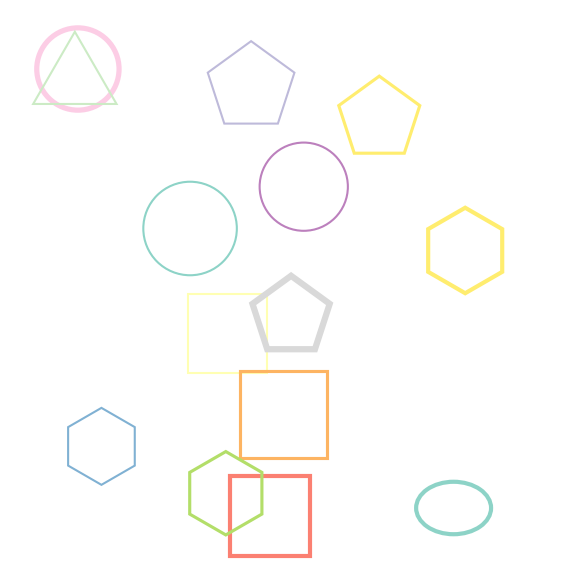[{"shape": "circle", "thickness": 1, "radius": 0.4, "center": [0.329, 0.603]}, {"shape": "oval", "thickness": 2, "radius": 0.32, "center": [0.785, 0.119]}, {"shape": "square", "thickness": 1, "radius": 0.34, "center": [0.394, 0.422]}, {"shape": "pentagon", "thickness": 1, "radius": 0.39, "center": [0.435, 0.849]}, {"shape": "square", "thickness": 2, "radius": 0.34, "center": [0.467, 0.106]}, {"shape": "hexagon", "thickness": 1, "radius": 0.33, "center": [0.176, 0.226]}, {"shape": "square", "thickness": 1.5, "radius": 0.38, "center": [0.492, 0.281]}, {"shape": "hexagon", "thickness": 1.5, "radius": 0.36, "center": [0.391, 0.145]}, {"shape": "circle", "thickness": 2.5, "radius": 0.36, "center": [0.135, 0.88]}, {"shape": "pentagon", "thickness": 3, "radius": 0.35, "center": [0.504, 0.451]}, {"shape": "circle", "thickness": 1, "radius": 0.38, "center": [0.526, 0.676]}, {"shape": "triangle", "thickness": 1, "radius": 0.42, "center": [0.13, 0.861]}, {"shape": "pentagon", "thickness": 1.5, "radius": 0.37, "center": [0.657, 0.794]}, {"shape": "hexagon", "thickness": 2, "radius": 0.37, "center": [0.806, 0.565]}]